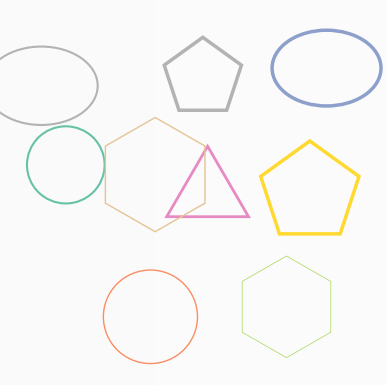[{"shape": "circle", "thickness": 1.5, "radius": 0.5, "center": [0.17, 0.572]}, {"shape": "circle", "thickness": 1, "radius": 0.61, "center": [0.388, 0.177]}, {"shape": "oval", "thickness": 2.5, "radius": 0.7, "center": [0.843, 0.823]}, {"shape": "triangle", "thickness": 2, "radius": 0.61, "center": [0.536, 0.498]}, {"shape": "hexagon", "thickness": 0.5, "radius": 0.66, "center": [0.739, 0.203]}, {"shape": "pentagon", "thickness": 2.5, "radius": 0.67, "center": [0.8, 0.5]}, {"shape": "hexagon", "thickness": 1, "radius": 0.74, "center": [0.4, 0.546]}, {"shape": "pentagon", "thickness": 2.5, "radius": 0.52, "center": [0.523, 0.798]}, {"shape": "oval", "thickness": 1.5, "radius": 0.73, "center": [0.107, 0.777]}]